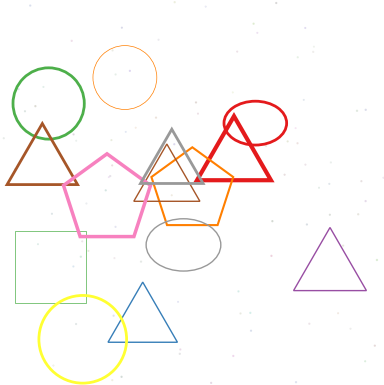[{"shape": "triangle", "thickness": 3, "radius": 0.55, "center": [0.608, 0.587]}, {"shape": "oval", "thickness": 2, "radius": 0.41, "center": [0.663, 0.68]}, {"shape": "triangle", "thickness": 1, "radius": 0.52, "center": [0.371, 0.163]}, {"shape": "square", "thickness": 0.5, "radius": 0.46, "center": [0.13, 0.306]}, {"shape": "circle", "thickness": 2, "radius": 0.46, "center": [0.126, 0.731]}, {"shape": "triangle", "thickness": 1, "radius": 0.55, "center": [0.857, 0.3]}, {"shape": "circle", "thickness": 0.5, "radius": 0.41, "center": [0.324, 0.799]}, {"shape": "pentagon", "thickness": 1.5, "radius": 0.56, "center": [0.5, 0.506]}, {"shape": "circle", "thickness": 2, "radius": 0.57, "center": [0.215, 0.119]}, {"shape": "triangle", "thickness": 2, "radius": 0.53, "center": [0.11, 0.573]}, {"shape": "triangle", "thickness": 1, "radius": 0.5, "center": [0.433, 0.527]}, {"shape": "pentagon", "thickness": 2.5, "radius": 0.59, "center": [0.278, 0.482]}, {"shape": "oval", "thickness": 1, "radius": 0.49, "center": [0.477, 0.364]}, {"shape": "triangle", "thickness": 2, "radius": 0.47, "center": [0.446, 0.57]}]